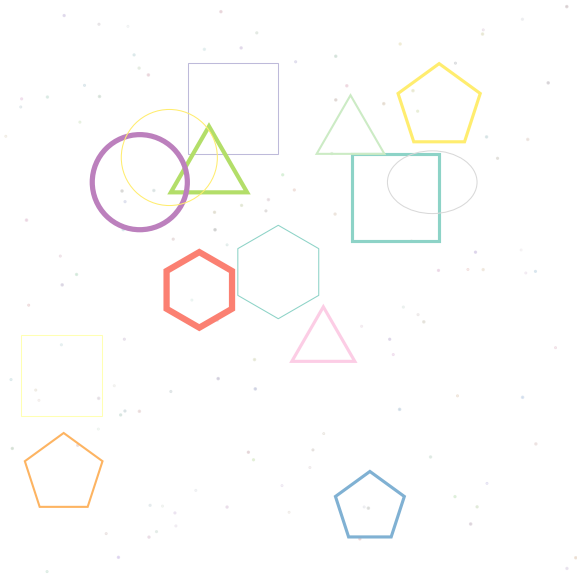[{"shape": "square", "thickness": 1.5, "radius": 0.38, "center": [0.685, 0.657]}, {"shape": "hexagon", "thickness": 0.5, "radius": 0.4, "center": [0.482, 0.528]}, {"shape": "square", "thickness": 0.5, "radius": 0.35, "center": [0.106, 0.349]}, {"shape": "square", "thickness": 0.5, "radius": 0.39, "center": [0.403, 0.811]}, {"shape": "hexagon", "thickness": 3, "radius": 0.33, "center": [0.345, 0.497]}, {"shape": "pentagon", "thickness": 1.5, "radius": 0.31, "center": [0.641, 0.12]}, {"shape": "pentagon", "thickness": 1, "radius": 0.35, "center": [0.11, 0.179]}, {"shape": "triangle", "thickness": 2, "radius": 0.38, "center": [0.362, 0.704]}, {"shape": "triangle", "thickness": 1.5, "radius": 0.31, "center": [0.56, 0.405]}, {"shape": "oval", "thickness": 0.5, "radius": 0.39, "center": [0.748, 0.684]}, {"shape": "circle", "thickness": 2.5, "radius": 0.41, "center": [0.242, 0.684]}, {"shape": "triangle", "thickness": 1, "radius": 0.34, "center": [0.607, 0.767]}, {"shape": "circle", "thickness": 0.5, "radius": 0.42, "center": [0.293, 0.726]}, {"shape": "pentagon", "thickness": 1.5, "radius": 0.37, "center": [0.76, 0.814]}]